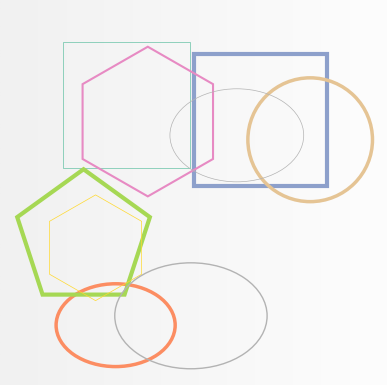[{"shape": "square", "thickness": 0.5, "radius": 0.82, "center": [0.326, 0.727]}, {"shape": "oval", "thickness": 2.5, "radius": 0.77, "center": [0.298, 0.155]}, {"shape": "square", "thickness": 3, "radius": 0.86, "center": [0.673, 0.688]}, {"shape": "hexagon", "thickness": 1.5, "radius": 0.97, "center": [0.381, 0.684]}, {"shape": "pentagon", "thickness": 3, "radius": 0.9, "center": [0.216, 0.38]}, {"shape": "hexagon", "thickness": 0.5, "radius": 0.69, "center": [0.247, 0.356]}, {"shape": "circle", "thickness": 2.5, "radius": 0.8, "center": [0.8, 0.637]}, {"shape": "oval", "thickness": 1, "radius": 0.98, "center": [0.493, 0.18]}, {"shape": "oval", "thickness": 0.5, "radius": 0.86, "center": [0.611, 0.649]}]